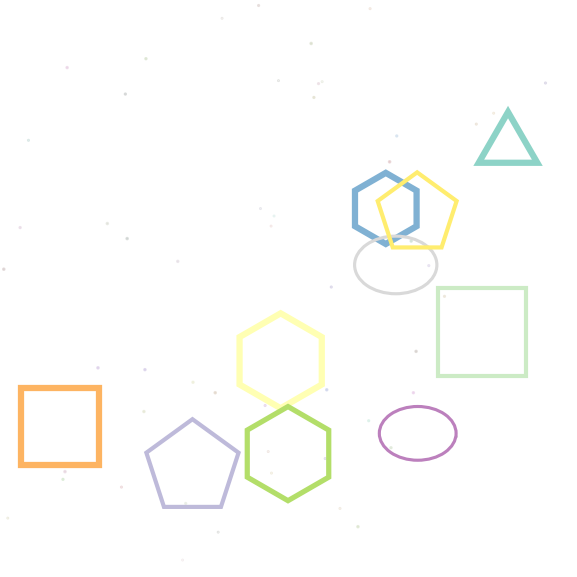[{"shape": "triangle", "thickness": 3, "radius": 0.29, "center": [0.88, 0.747]}, {"shape": "hexagon", "thickness": 3, "radius": 0.41, "center": [0.486, 0.374]}, {"shape": "pentagon", "thickness": 2, "radius": 0.42, "center": [0.333, 0.189]}, {"shape": "hexagon", "thickness": 3, "radius": 0.31, "center": [0.668, 0.638]}, {"shape": "square", "thickness": 3, "radius": 0.33, "center": [0.104, 0.261]}, {"shape": "hexagon", "thickness": 2.5, "radius": 0.41, "center": [0.499, 0.214]}, {"shape": "oval", "thickness": 1.5, "radius": 0.36, "center": [0.685, 0.54]}, {"shape": "oval", "thickness": 1.5, "radius": 0.33, "center": [0.723, 0.249]}, {"shape": "square", "thickness": 2, "radius": 0.38, "center": [0.835, 0.424]}, {"shape": "pentagon", "thickness": 2, "radius": 0.36, "center": [0.722, 0.629]}]